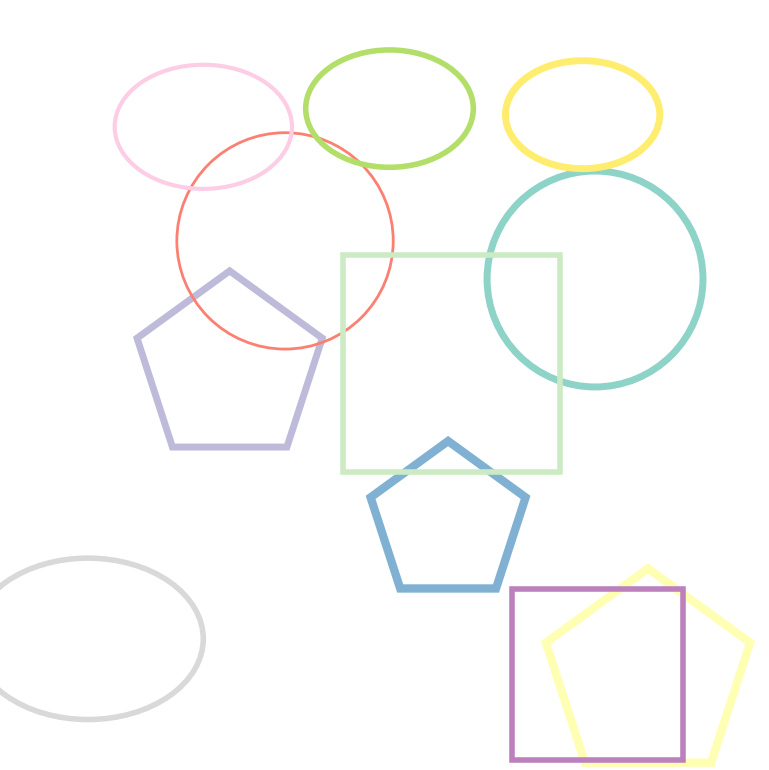[{"shape": "circle", "thickness": 2.5, "radius": 0.7, "center": [0.773, 0.638]}, {"shape": "pentagon", "thickness": 3, "radius": 0.7, "center": [0.842, 0.122]}, {"shape": "pentagon", "thickness": 2.5, "radius": 0.63, "center": [0.298, 0.522]}, {"shape": "circle", "thickness": 1, "radius": 0.7, "center": [0.37, 0.687]}, {"shape": "pentagon", "thickness": 3, "radius": 0.53, "center": [0.582, 0.321]}, {"shape": "oval", "thickness": 2, "radius": 0.54, "center": [0.506, 0.859]}, {"shape": "oval", "thickness": 1.5, "radius": 0.58, "center": [0.264, 0.835]}, {"shape": "oval", "thickness": 2, "radius": 0.75, "center": [0.114, 0.17]}, {"shape": "square", "thickness": 2, "radius": 0.56, "center": [0.776, 0.124]}, {"shape": "square", "thickness": 2, "radius": 0.71, "center": [0.586, 0.528]}, {"shape": "oval", "thickness": 2.5, "radius": 0.5, "center": [0.757, 0.851]}]